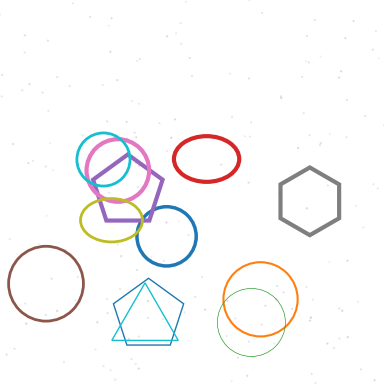[{"shape": "pentagon", "thickness": 1, "radius": 0.48, "center": [0.386, 0.181]}, {"shape": "circle", "thickness": 2.5, "radius": 0.38, "center": [0.433, 0.386]}, {"shape": "circle", "thickness": 1.5, "radius": 0.48, "center": [0.677, 0.223]}, {"shape": "circle", "thickness": 0.5, "radius": 0.44, "center": [0.653, 0.162]}, {"shape": "oval", "thickness": 3, "radius": 0.42, "center": [0.537, 0.587]}, {"shape": "pentagon", "thickness": 3, "radius": 0.47, "center": [0.332, 0.504]}, {"shape": "circle", "thickness": 2, "radius": 0.49, "center": [0.12, 0.263]}, {"shape": "circle", "thickness": 3, "radius": 0.41, "center": [0.306, 0.557]}, {"shape": "hexagon", "thickness": 3, "radius": 0.44, "center": [0.805, 0.477]}, {"shape": "oval", "thickness": 2, "radius": 0.4, "center": [0.29, 0.428]}, {"shape": "triangle", "thickness": 1, "radius": 0.5, "center": [0.377, 0.166]}, {"shape": "circle", "thickness": 2, "radius": 0.34, "center": [0.269, 0.586]}]